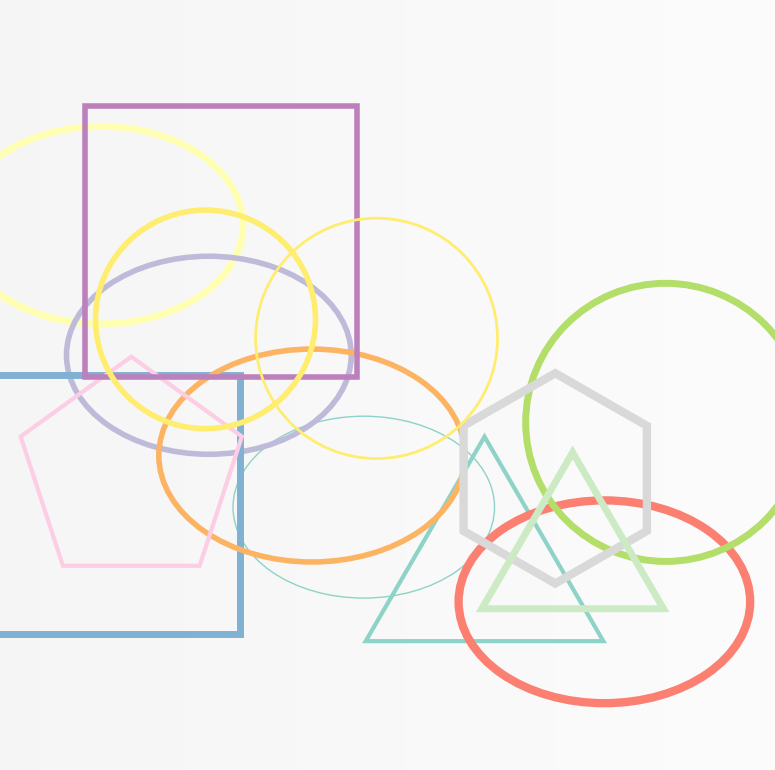[{"shape": "triangle", "thickness": 1.5, "radius": 0.89, "center": [0.625, 0.256]}, {"shape": "oval", "thickness": 0.5, "radius": 0.84, "center": [0.469, 0.341]}, {"shape": "oval", "thickness": 2.5, "radius": 0.92, "center": [0.13, 0.708]}, {"shape": "oval", "thickness": 2, "radius": 0.92, "center": [0.269, 0.539]}, {"shape": "oval", "thickness": 3, "radius": 0.94, "center": [0.78, 0.218]}, {"shape": "square", "thickness": 2.5, "radius": 0.84, "center": [0.142, 0.345]}, {"shape": "oval", "thickness": 2, "radius": 0.99, "center": [0.402, 0.408]}, {"shape": "circle", "thickness": 2.5, "radius": 0.9, "center": [0.859, 0.451]}, {"shape": "pentagon", "thickness": 1.5, "radius": 0.75, "center": [0.169, 0.387]}, {"shape": "hexagon", "thickness": 3, "radius": 0.68, "center": [0.716, 0.379]}, {"shape": "square", "thickness": 2, "radius": 0.88, "center": [0.285, 0.686]}, {"shape": "triangle", "thickness": 2.5, "radius": 0.68, "center": [0.739, 0.277]}, {"shape": "circle", "thickness": 1, "radius": 0.78, "center": [0.486, 0.561]}, {"shape": "circle", "thickness": 2, "radius": 0.71, "center": [0.265, 0.585]}]